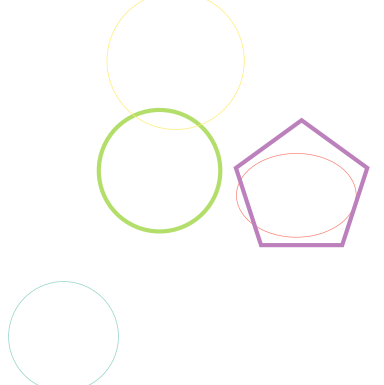[{"shape": "circle", "thickness": 0.5, "radius": 0.71, "center": [0.165, 0.126]}, {"shape": "oval", "thickness": 0.5, "radius": 0.78, "center": [0.77, 0.493]}, {"shape": "circle", "thickness": 3, "radius": 0.79, "center": [0.414, 0.557]}, {"shape": "pentagon", "thickness": 3, "radius": 0.9, "center": [0.783, 0.508]}, {"shape": "circle", "thickness": 0.5, "radius": 0.89, "center": [0.456, 0.842]}]